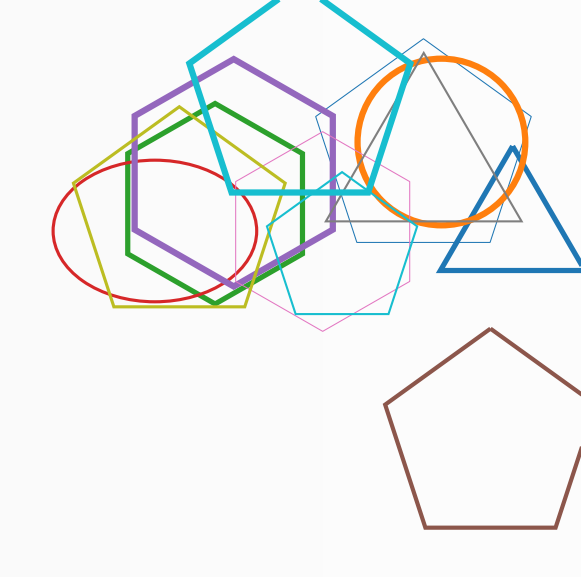[{"shape": "pentagon", "thickness": 0.5, "radius": 0.97, "center": [0.729, 0.737]}, {"shape": "triangle", "thickness": 2.5, "radius": 0.72, "center": [0.882, 0.602]}, {"shape": "circle", "thickness": 3, "radius": 0.72, "center": [0.759, 0.753]}, {"shape": "hexagon", "thickness": 2.5, "radius": 0.87, "center": [0.37, 0.646]}, {"shape": "oval", "thickness": 1.5, "radius": 0.88, "center": [0.267, 0.599]}, {"shape": "hexagon", "thickness": 3, "radius": 0.98, "center": [0.402, 0.7]}, {"shape": "pentagon", "thickness": 2, "radius": 0.95, "center": [0.844, 0.24]}, {"shape": "hexagon", "thickness": 0.5, "radius": 0.86, "center": [0.555, 0.598]}, {"shape": "triangle", "thickness": 1, "radius": 0.97, "center": [0.729, 0.713]}, {"shape": "pentagon", "thickness": 1.5, "radius": 0.96, "center": [0.308, 0.623]}, {"shape": "pentagon", "thickness": 1, "radius": 0.68, "center": [0.588, 0.565]}, {"shape": "pentagon", "thickness": 3, "radius": 1.0, "center": [0.516, 0.827]}]